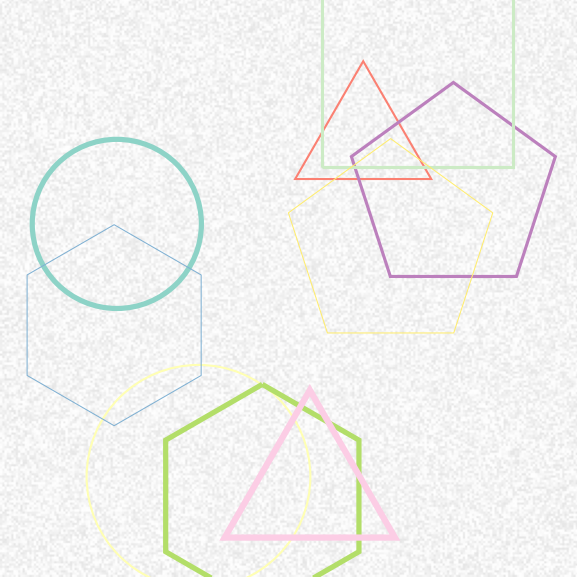[{"shape": "circle", "thickness": 2.5, "radius": 0.73, "center": [0.202, 0.611]}, {"shape": "circle", "thickness": 1, "radius": 0.97, "center": [0.344, 0.174]}, {"shape": "triangle", "thickness": 1, "radius": 0.68, "center": [0.629, 0.757]}, {"shape": "hexagon", "thickness": 0.5, "radius": 0.87, "center": [0.198, 0.436]}, {"shape": "hexagon", "thickness": 2.5, "radius": 0.97, "center": [0.454, 0.14]}, {"shape": "triangle", "thickness": 3, "radius": 0.85, "center": [0.537, 0.153]}, {"shape": "pentagon", "thickness": 1.5, "radius": 0.93, "center": [0.785, 0.671]}, {"shape": "square", "thickness": 1.5, "radius": 0.83, "center": [0.722, 0.875]}, {"shape": "pentagon", "thickness": 0.5, "radius": 0.93, "center": [0.676, 0.573]}]